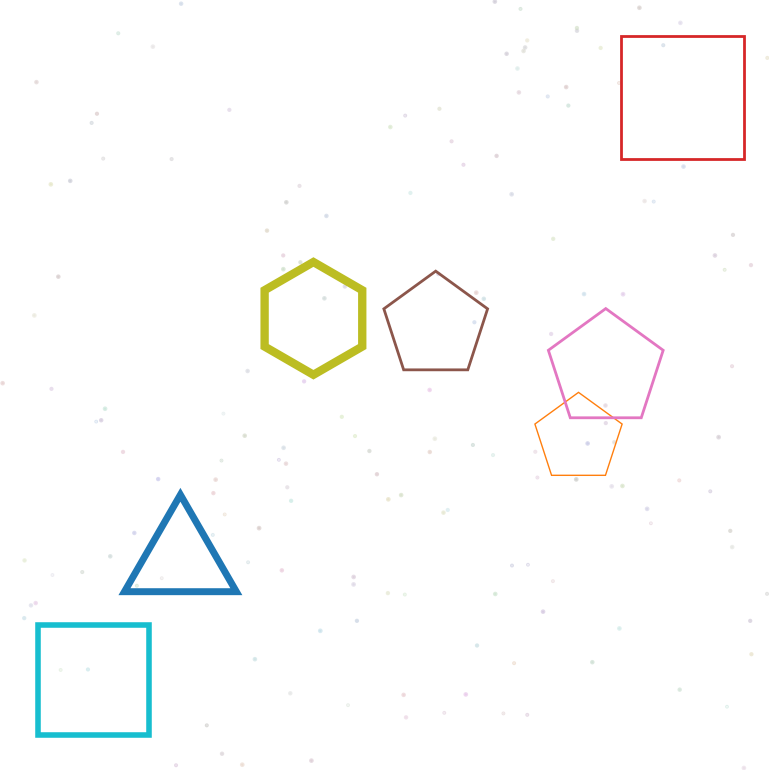[{"shape": "triangle", "thickness": 2.5, "radius": 0.42, "center": [0.234, 0.274]}, {"shape": "pentagon", "thickness": 0.5, "radius": 0.3, "center": [0.751, 0.431]}, {"shape": "square", "thickness": 1, "radius": 0.4, "center": [0.886, 0.874]}, {"shape": "pentagon", "thickness": 1, "radius": 0.35, "center": [0.566, 0.577]}, {"shape": "pentagon", "thickness": 1, "radius": 0.39, "center": [0.787, 0.521]}, {"shape": "hexagon", "thickness": 3, "radius": 0.37, "center": [0.407, 0.587]}, {"shape": "square", "thickness": 2, "radius": 0.36, "center": [0.121, 0.117]}]